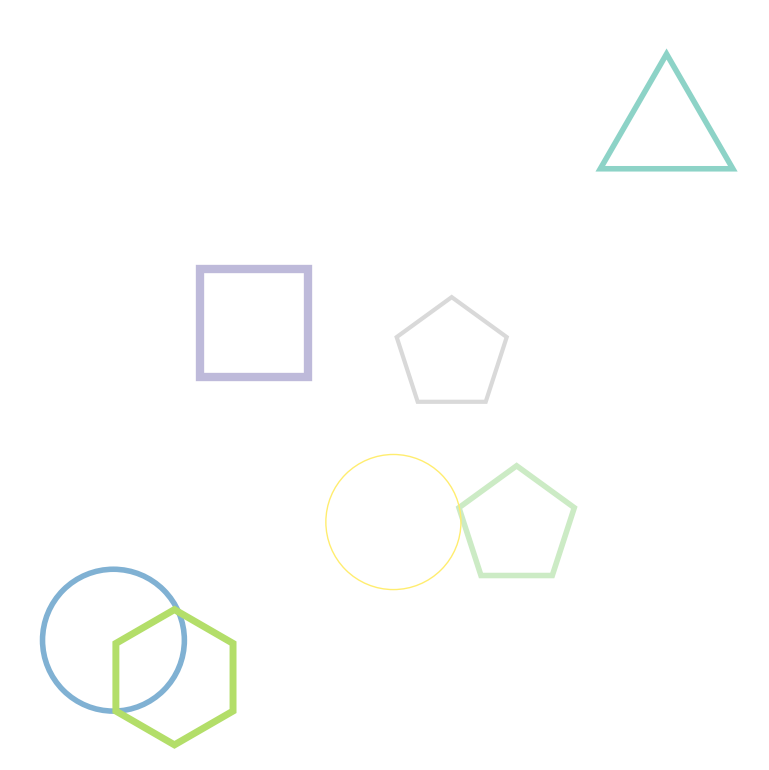[{"shape": "triangle", "thickness": 2, "radius": 0.5, "center": [0.866, 0.831]}, {"shape": "square", "thickness": 3, "radius": 0.35, "center": [0.33, 0.58]}, {"shape": "circle", "thickness": 2, "radius": 0.46, "center": [0.147, 0.169]}, {"shape": "hexagon", "thickness": 2.5, "radius": 0.44, "center": [0.227, 0.12]}, {"shape": "pentagon", "thickness": 1.5, "radius": 0.38, "center": [0.587, 0.539]}, {"shape": "pentagon", "thickness": 2, "radius": 0.39, "center": [0.671, 0.316]}, {"shape": "circle", "thickness": 0.5, "radius": 0.44, "center": [0.511, 0.322]}]